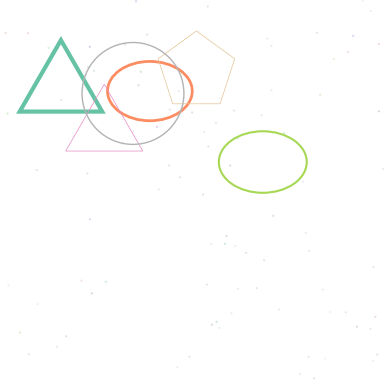[{"shape": "triangle", "thickness": 3, "radius": 0.62, "center": [0.158, 0.772]}, {"shape": "oval", "thickness": 2, "radius": 0.55, "center": [0.389, 0.763]}, {"shape": "triangle", "thickness": 0.5, "radius": 0.58, "center": [0.271, 0.665]}, {"shape": "oval", "thickness": 1.5, "radius": 0.57, "center": [0.683, 0.579]}, {"shape": "pentagon", "thickness": 0.5, "radius": 0.52, "center": [0.51, 0.815]}, {"shape": "circle", "thickness": 1, "radius": 0.66, "center": [0.345, 0.757]}]